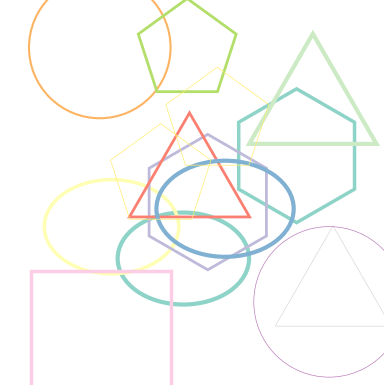[{"shape": "oval", "thickness": 3, "radius": 0.85, "center": [0.476, 0.328]}, {"shape": "hexagon", "thickness": 2.5, "radius": 0.87, "center": [0.77, 0.596]}, {"shape": "oval", "thickness": 2.5, "radius": 0.87, "center": [0.29, 0.411]}, {"shape": "hexagon", "thickness": 2, "radius": 0.88, "center": [0.54, 0.475]}, {"shape": "triangle", "thickness": 2, "radius": 0.9, "center": [0.492, 0.527]}, {"shape": "oval", "thickness": 3, "radius": 0.89, "center": [0.585, 0.458]}, {"shape": "circle", "thickness": 1.5, "radius": 0.92, "center": [0.259, 0.877]}, {"shape": "pentagon", "thickness": 2, "radius": 0.67, "center": [0.486, 0.87]}, {"shape": "square", "thickness": 2.5, "radius": 0.91, "center": [0.262, 0.113]}, {"shape": "triangle", "thickness": 0.5, "radius": 0.87, "center": [0.865, 0.24]}, {"shape": "circle", "thickness": 0.5, "radius": 0.98, "center": [0.855, 0.216]}, {"shape": "triangle", "thickness": 3, "radius": 0.95, "center": [0.813, 0.722]}, {"shape": "pentagon", "thickness": 0.5, "radius": 0.69, "center": [0.418, 0.542]}, {"shape": "pentagon", "thickness": 0.5, "radius": 0.7, "center": [0.565, 0.685]}]